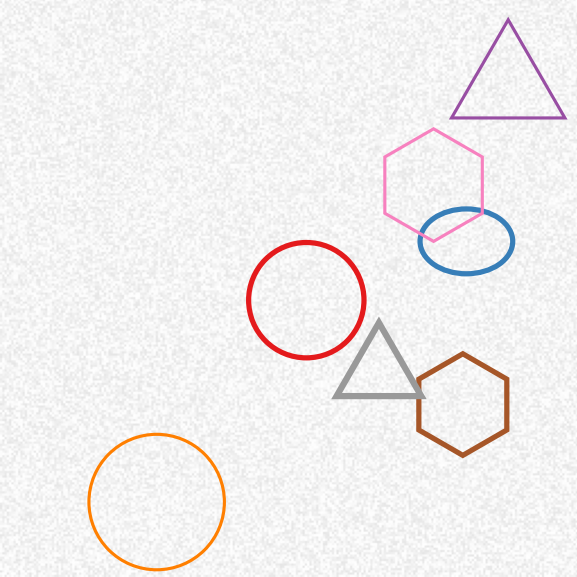[{"shape": "circle", "thickness": 2.5, "radius": 0.5, "center": [0.53, 0.479]}, {"shape": "oval", "thickness": 2.5, "radius": 0.4, "center": [0.808, 0.581]}, {"shape": "triangle", "thickness": 1.5, "radius": 0.57, "center": [0.88, 0.852]}, {"shape": "circle", "thickness": 1.5, "radius": 0.59, "center": [0.271, 0.13]}, {"shape": "hexagon", "thickness": 2.5, "radius": 0.44, "center": [0.801, 0.299]}, {"shape": "hexagon", "thickness": 1.5, "radius": 0.49, "center": [0.751, 0.679]}, {"shape": "triangle", "thickness": 3, "radius": 0.42, "center": [0.656, 0.356]}]